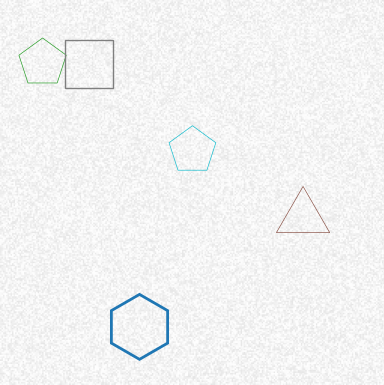[{"shape": "hexagon", "thickness": 2, "radius": 0.42, "center": [0.362, 0.151]}, {"shape": "pentagon", "thickness": 0.5, "radius": 0.32, "center": [0.111, 0.837]}, {"shape": "triangle", "thickness": 0.5, "radius": 0.4, "center": [0.787, 0.436]}, {"shape": "square", "thickness": 1, "radius": 0.31, "center": [0.231, 0.834]}, {"shape": "pentagon", "thickness": 0.5, "radius": 0.32, "center": [0.5, 0.61]}]